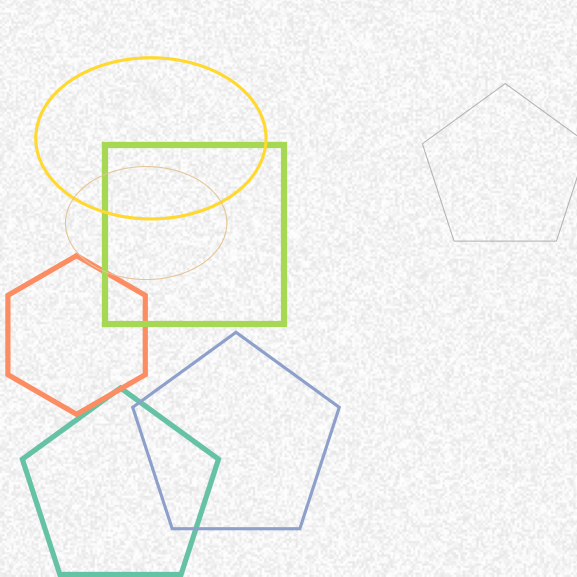[{"shape": "pentagon", "thickness": 2.5, "radius": 0.89, "center": [0.209, 0.149]}, {"shape": "hexagon", "thickness": 2.5, "radius": 0.69, "center": [0.133, 0.419]}, {"shape": "pentagon", "thickness": 1.5, "radius": 0.94, "center": [0.409, 0.236]}, {"shape": "square", "thickness": 3, "radius": 0.78, "center": [0.337, 0.593]}, {"shape": "oval", "thickness": 1.5, "radius": 1.0, "center": [0.261, 0.76]}, {"shape": "oval", "thickness": 0.5, "radius": 0.7, "center": [0.253, 0.613]}, {"shape": "pentagon", "thickness": 0.5, "radius": 0.75, "center": [0.875, 0.704]}]